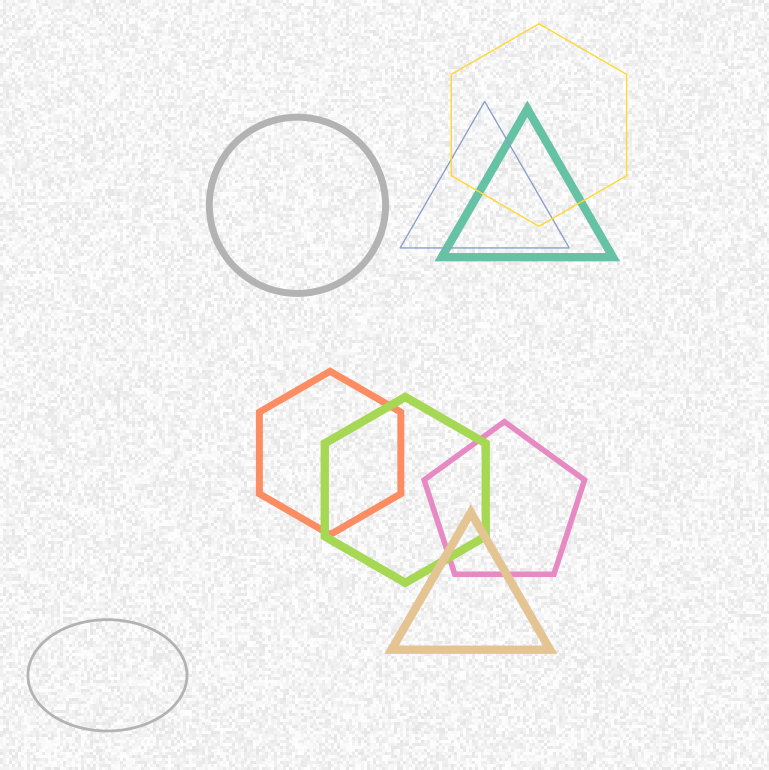[{"shape": "triangle", "thickness": 3, "radius": 0.64, "center": [0.685, 0.73]}, {"shape": "hexagon", "thickness": 2.5, "radius": 0.53, "center": [0.429, 0.412]}, {"shape": "triangle", "thickness": 0.5, "radius": 0.63, "center": [0.629, 0.741]}, {"shape": "pentagon", "thickness": 2, "radius": 0.55, "center": [0.655, 0.343]}, {"shape": "hexagon", "thickness": 3, "radius": 0.6, "center": [0.526, 0.364]}, {"shape": "hexagon", "thickness": 0.5, "radius": 0.66, "center": [0.7, 0.838]}, {"shape": "triangle", "thickness": 3, "radius": 0.59, "center": [0.611, 0.216]}, {"shape": "circle", "thickness": 2.5, "radius": 0.57, "center": [0.386, 0.733]}, {"shape": "oval", "thickness": 1, "radius": 0.52, "center": [0.14, 0.123]}]